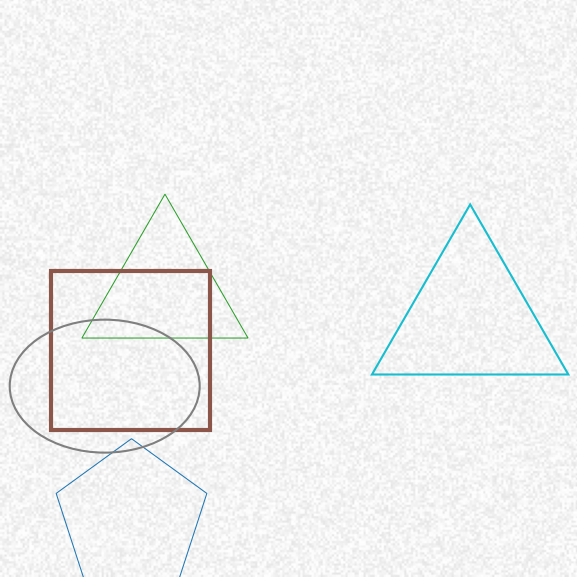[{"shape": "pentagon", "thickness": 0.5, "radius": 0.69, "center": [0.228, 0.102]}, {"shape": "triangle", "thickness": 0.5, "radius": 0.83, "center": [0.286, 0.497]}, {"shape": "square", "thickness": 2, "radius": 0.69, "center": [0.226, 0.392]}, {"shape": "oval", "thickness": 1, "radius": 0.82, "center": [0.181, 0.33]}, {"shape": "triangle", "thickness": 1, "radius": 0.98, "center": [0.814, 0.449]}]